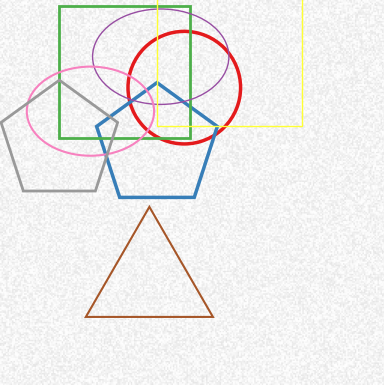[{"shape": "circle", "thickness": 2.5, "radius": 0.73, "center": [0.479, 0.772]}, {"shape": "pentagon", "thickness": 2.5, "radius": 0.82, "center": [0.408, 0.621]}, {"shape": "square", "thickness": 2, "radius": 0.85, "center": [0.324, 0.813]}, {"shape": "oval", "thickness": 1, "radius": 0.89, "center": [0.417, 0.853]}, {"shape": "square", "thickness": 1, "radius": 0.94, "center": [0.596, 0.861]}, {"shape": "triangle", "thickness": 1.5, "radius": 0.95, "center": [0.388, 0.272]}, {"shape": "oval", "thickness": 1.5, "radius": 0.83, "center": [0.235, 0.711]}, {"shape": "pentagon", "thickness": 2, "radius": 0.8, "center": [0.154, 0.633]}]